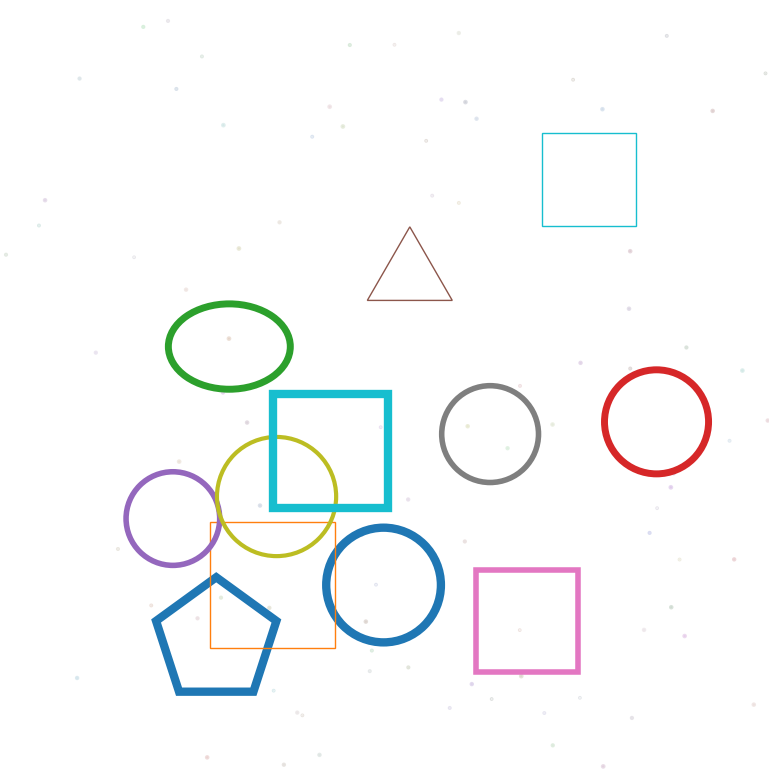[{"shape": "circle", "thickness": 3, "radius": 0.37, "center": [0.498, 0.24]}, {"shape": "pentagon", "thickness": 3, "radius": 0.41, "center": [0.281, 0.168]}, {"shape": "square", "thickness": 0.5, "radius": 0.41, "center": [0.354, 0.241]}, {"shape": "oval", "thickness": 2.5, "radius": 0.4, "center": [0.298, 0.55]}, {"shape": "circle", "thickness": 2.5, "radius": 0.34, "center": [0.853, 0.452]}, {"shape": "circle", "thickness": 2, "radius": 0.3, "center": [0.225, 0.327]}, {"shape": "triangle", "thickness": 0.5, "radius": 0.32, "center": [0.532, 0.642]}, {"shape": "square", "thickness": 2, "radius": 0.33, "center": [0.684, 0.193]}, {"shape": "circle", "thickness": 2, "radius": 0.31, "center": [0.637, 0.436]}, {"shape": "circle", "thickness": 1.5, "radius": 0.39, "center": [0.359, 0.355]}, {"shape": "square", "thickness": 3, "radius": 0.37, "center": [0.429, 0.415]}, {"shape": "square", "thickness": 0.5, "radius": 0.3, "center": [0.765, 0.767]}]